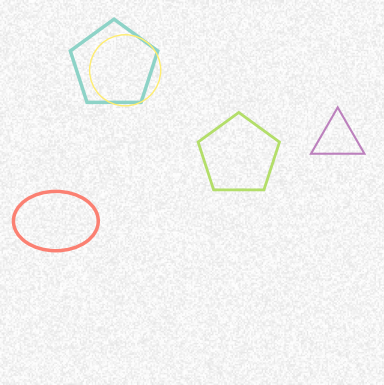[{"shape": "pentagon", "thickness": 2.5, "radius": 0.6, "center": [0.296, 0.831]}, {"shape": "oval", "thickness": 2.5, "radius": 0.55, "center": [0.145, 0.426]}, {"shape": "pentagon", "thickness": 2, "radius": 0.56, "center": [0.62, 0.597]}, {"shape": "triangle", "thickness": 1.5, "radius": 0.4, "center": [0.877, 0.641]}, {"shape": "circle", "thickness": 1, "radius": 0.46, "center": [0.325, 0.817]}]